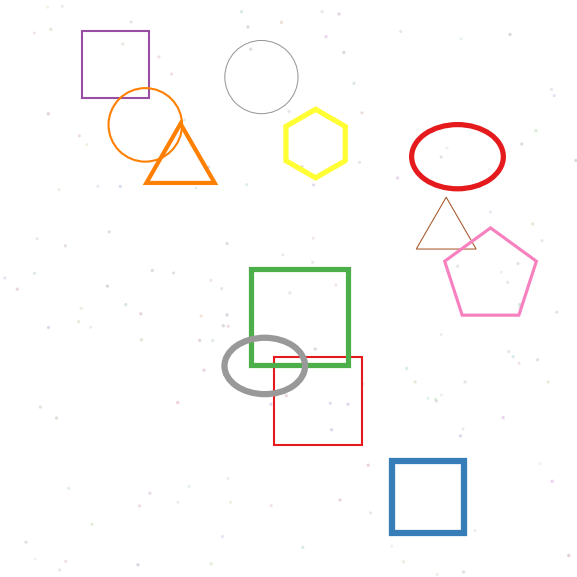[{"shape": "square", "thickness": 1, "radius": 0.38, "center": [0.551, 0.305]}, {"shape": "oval", "thickness": 2.5, "radius": 0.4, "center": [0.792, 0.728]}, {"shape": "square", "thickness": 3, "radius": 0.31, "center": [0.741, 0.139]}, {"shape": "square", "thickness": 2.5, "radius": 0.42, "center": [0.518, 0.45]}, {"shape": "square", "thickness": 1, "radius": 0.29, "center": [0.2, 0.888]}, {"shape": "triangle", "thickness": 2, "radius": 0.34, "center": [0.313, 0.717]}, {"shape": "circle", "thickness": 1, "radius": 0.32, "center": [0.252, 0.783]}, {"shape": "hexagon", "thickness": 2.5, "radius": 0.3, "center": [0.546, 0.751]}, {"shape": "triangle", "thickness": 0.5, "radius": 0.3, "center": [0.773, 0.598]}, {"shape": "pentagon", "thickness": 1.5, "radius": 0.42, "center": [0.849, 0.521]}, {"shape": "oval", "thickness": 3, "radius": 0.35, "center": [0.458, 0.365]}, {"shape": "circle", "thickness": 0.5, "radius": 0.32, "center": [0.453, 0.866]}]